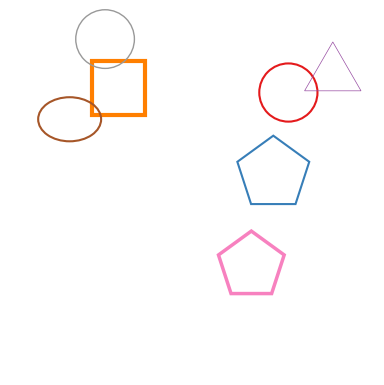[{"shape": "circle", "thickness": 1.5, "radius": 0.38, "center": [0.749, 0.76]}, {"shape": "pentagon", "thickness": 1.5, "radius": 0.49, "center": [0.71, 0.549]}, {"shape": "triangle", "thickness": 0.5, "radius": 0.42, "center": [0.864, 0.806]}, {"shape": "square", "thickness": 3, "radius": 0.35, "center": [0.308, 0.772]}, {"shape": "oval", "thickness": 1.5, "radius": 0.41, "center": [0.181, 0.69]}, {"shape": "pentagon", "thickness": 2.5, "radius": 0.45, "center": [0.653, 0.31]}, {"shape": "circle", "thickness": 1, "radius": 0.38, "center": [0.273, 0.898]}]